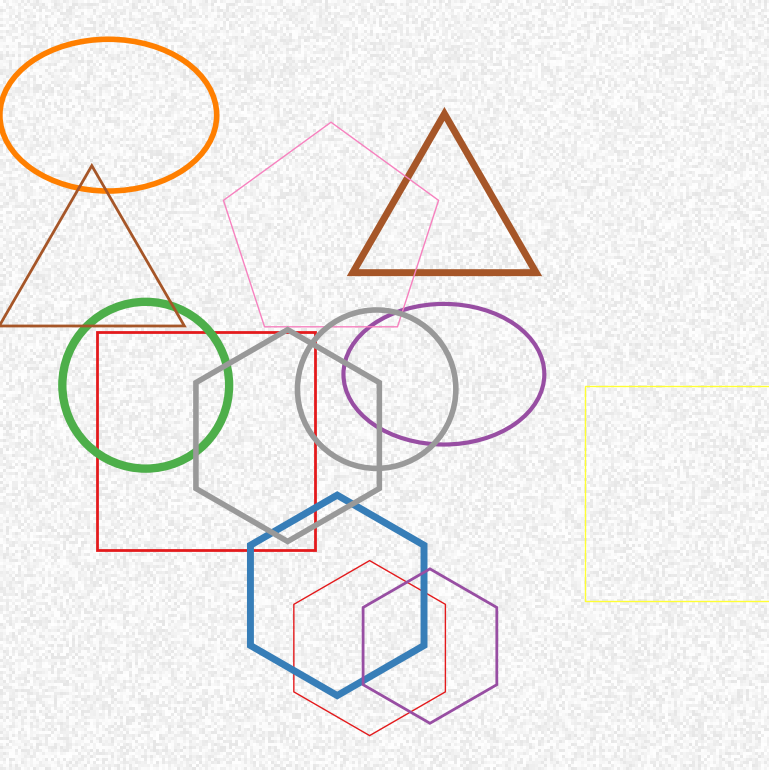[{"shape": "square", "thickness": 1, "radius": 0.71, "center": [0.268, 0.427]}, {"shape": "hexagon", "thickness": 0.5, "radius": 0.57, "center": [0.48, 0.158]}, {"shape": "hexagon", "thickness": 2.5, "radius": 0.65, "center": [0.438, 0.227]}, {"shape": "circle", "thickness": 3, "radius": 0.54, "center": [0.189, 0.5]}, {"shape": "oval", "thickness": 1.5, "radius": 0.65, "center": [0.576, 0.514]}, {"shape": "hexagon", "thickness": 1, "radius": 0.5, "center": [0.558, 0.161]}, {"shape": "oval", "thickness": 2, "radius": 0.7, "center": [0.141, 0.85]}, {"shape": "square", "thickness": 0.5, "radius": 0.7, "center": [0.9, 0.359]}, {"shape": "triangle", "thickness": 1, "radius": 0.69, "center": [0.119, 0.646]}, {"shape": "triangle", "thickness": 2.5, "radius": 0.69, "center": [0.577, 0.715]}, {"shape": "pentagon", "thickness": 0.5, "radius": 0.73, "center": [0.43, 0.694]}, {"shape": "hexagon", "thickness": 2, "radius": 0.69, "center": [0.374, 0.434]}, {"shape": "circle", "thickness": 2, "radius": 0.51, "center": [0.489, 0.495]}]